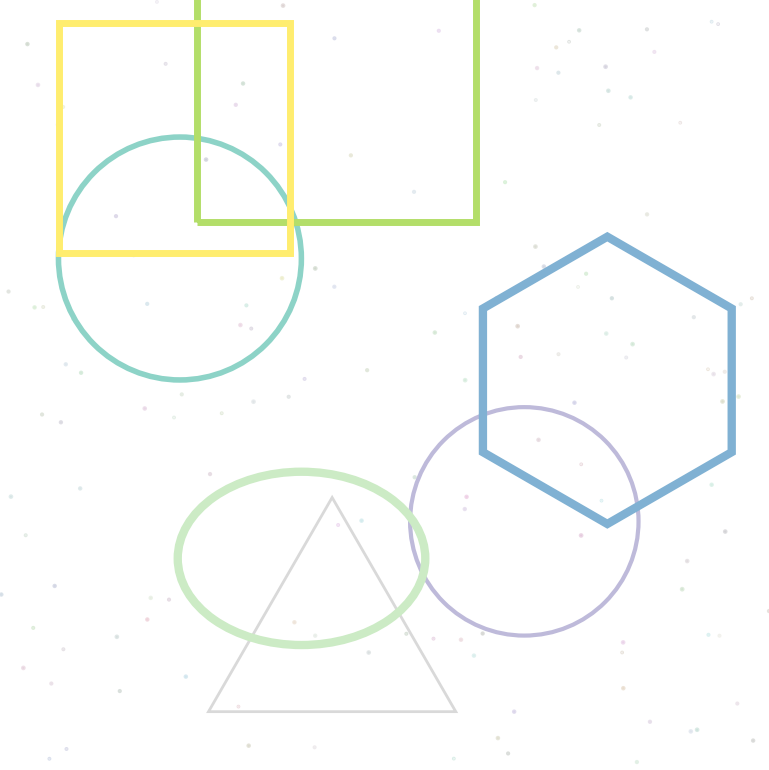[{"shape": "circle", "thickness": 2, "radius": 0.79, "center": [0.234, 0.664]}, {"shape": "circle", "thickness": 1.5, "radius": 0.74, "center": [0.681, 0.323]}, {"shape": "hexagon", "thickness": 3, "radius": 0.93, "center": [0.789, 0.506]}, {"shape": "square", "thickness": 2.5, "radius": 0.91, "center": [0.437, 0.893]}, {"shape": "triangle", "thickness": 1, "radius": 0.93, "center": [0.431, 0.168]}, {"shape": "oval", "thickness": 3, "radius": 0.8, "center": [0.392, 0.275]}, {"shape": "square", "thickness": 2.5, "radius": 0.75, "center": [0.226, 0.821]}]